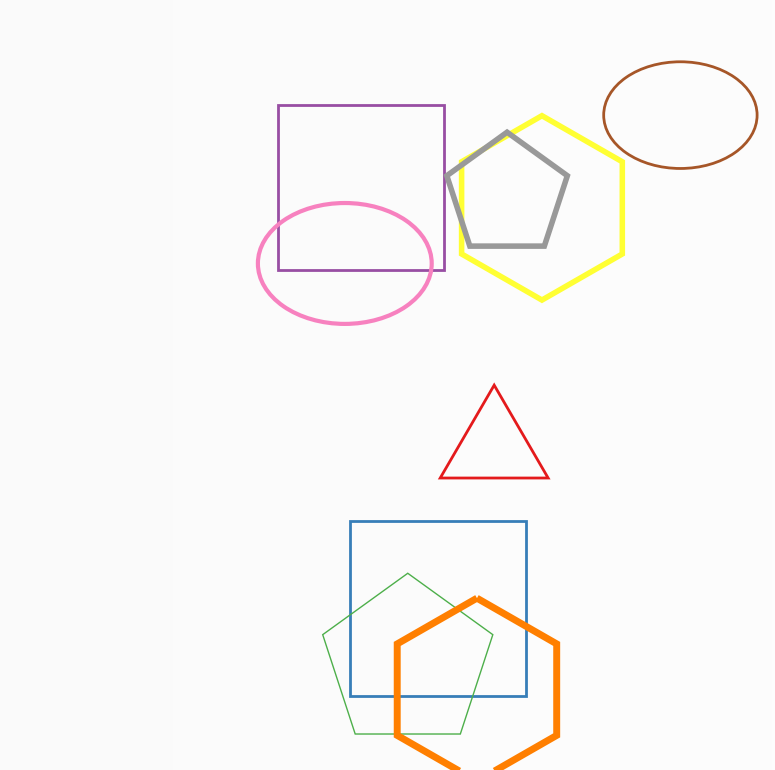[{"shape": "triangle", "thickness": 1, "radius": 0.4, "center": [0.638, 0.419]}, {"shape": "square", "thickness": 1, "radius": 0.57, "center": [0.565, 0.21]}, {"shape": "pentagon", "thickness": 0.5, "radius": 0.58, "center": [0.526, 0.14]}, {"shape": "square", "thickness": 1, "radius": 0.54, "center": [0.466, 0.756]}, {"shape": "hexagon", "thickness": 2.5, "radius": 0.59, "center": [0.615, 0.104]}, {"shape": "hexagon", "thickness": 2, "radius": 0.6, "center": [0.699, 0.73]}, {"shape": "oval", "thickness": 1, "radius": 0.49, "center": [0.878, 0.85]}, {"shape": "oval", "thickness": 1.5, "radius": 0.56, "center": [0.445, 0.658]}, {"shape": "pentagon", "thickness": 2, "radius": 0.41, "center": [0.654, 0.747]}]